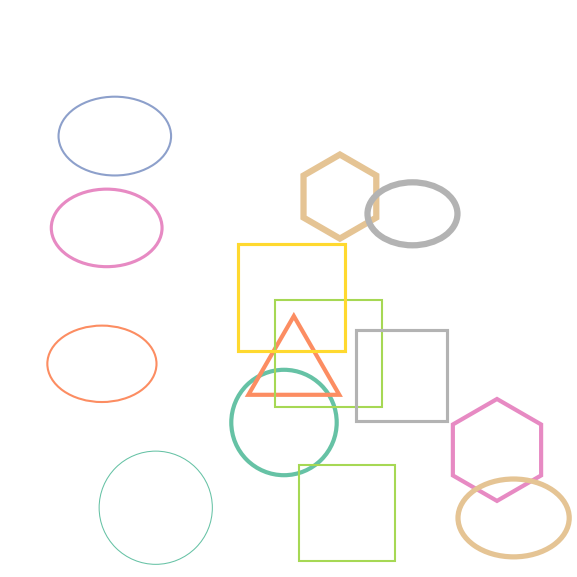[{"shape": "circle", "thickness": 2, "radius": 0.46, "center": [0.492, 0.268]}, {"shape": "circle", "thickness": 0.5, "radius": 0.49, "center": [0.27, 0.12]}, {"shape": "oval", "thickness": 1, "radius": 0.47, "center": [0.176, 0.369]}, {"shape": "triangle", "thickness": 2, "radius": 0.45, "center": [0.509, 0.361]}, {"shape": "oval", "thickness": 1, "radius": 0.49, "center": [0.199, 0.764]}, {"shape": "oval", "thickness": 1.5, "radius": 0.48, "center": [0.185, 0.604]}, {"shape": "hexagon", "thickness": 2, "radius": 0.44, "center": [0.861, 0.22]}, {"shape": "square", "thickness": 1, "radius": 0.46, "center": [0.569, 0.388]}, {"shape": "square", "thickness": 1, "radius": 0.42, "center": [0.601, 0.111]}, {"shape": "square", "thickness": 1.5, "radius": 0.47, "center": [0.505, 0.484]}, {"shape": "oval", "thickness": 2.5, "radius": 0.48, "center": [0.889, 0.102]}, {"shape": "hexagon", "thickness": 3, "radius": 0.36, "center": [0.589, 0.659]}, {"shape": "square", "thickness": 1.5, "radius": 0.4, "center": [0.695, 0.349]}, {"shape": "oval", "thickness": 3, "radius": 0.39, "center": [0.714, 0.629]}]